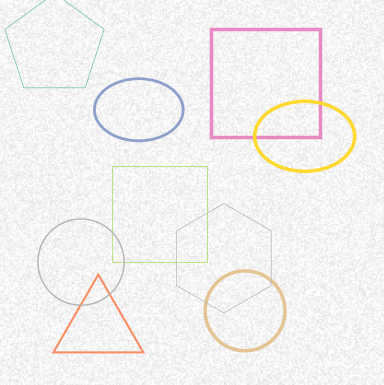[{"shape": "pentagon", "thickness": 0.5, "radius": 0.68, "center": [0.142, 0.882]}, {"shape": "triangle", "thickness": 1.5, "radius": 0.67, "center": [0.255, 0.152]}, {"shape": "oval", "thickness": 2, "radius": 0.58, "center": [0.361, 0.715]}, {"shape": "square", "thickness": 2.5, "radius": 0.71, "center": [0.689, 0.784]}, {"shape": "square", "thickness": 0.5, "radius": 0.62, "center": [0.414, 0.444]}, {"shape": "oval", "thickness": 2.5, "radius": 0.65, "center": [0.791, 0.646]}, {"shape": "circle", "thickness": 2.5, "radius": 0.52, "center": [0.637, 0.193]}, {"shape": "hexagon", "thickness": 0.5, "radius": 0.71, "center": [0.581, 0.329]}, {"shape": "circle", "thickness": 1, "radius": 0.56, "center": [0.211, 0.319]}]